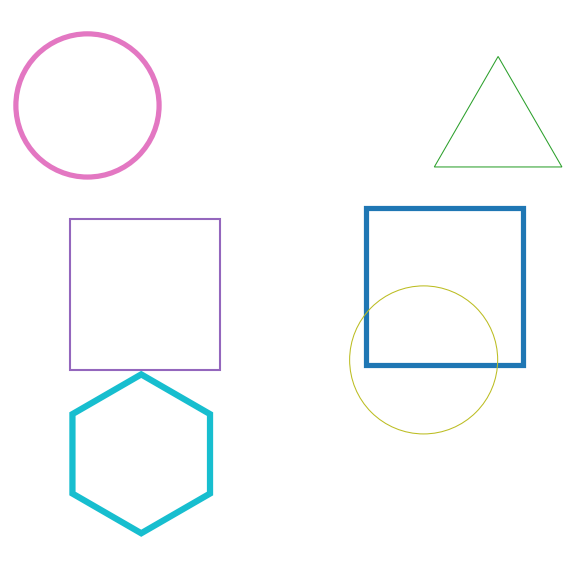[{"shape": "square", "thickness": 2.5, "radius": 0.68, "center": [0.77, 0.503]}, {"shape": "triangle", "thickness": 0.5, "radius": 0.64, "center": [0.863, 0.774]}, {"shape": "square", "thickness": 1, "radius": 0.65, "center": [0.251, 0.489]}, {"shape": "circle", "thickness": 2.5, "radius": 0.62, "center": [0.151, 0.817]}, {"shape": "circle", "thickness": 0.5, "radius": 0.64, "center": [0.734, 0.376]}, {"shape": "hexagon", "thickness": 3, "radius": 0.69, "center": [0.245, 0.213]}]